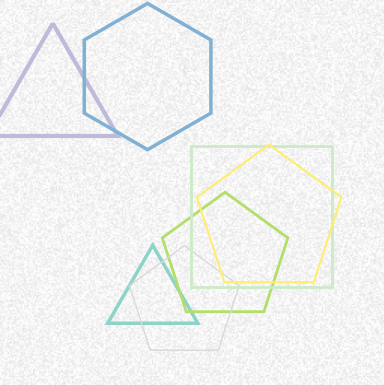[{"shape": "triangle", "thickness": 2.5, "radius": 0.68, "center": [0.397, 0.228]}, {"shape": "triangle", "thickness": 3, "radius": 0.98, "center": [0.137, 0.744]}, {"shape": "hexagon", "thickness": 2.5, "radius": 0.95, "center": [0.383, 0.801]}, {"shape": "pentagon", "thickness": 2, "radius": 0.86, "center": [0.585, 0.329]}, {"shape": "pentagon", "thickness": 1, "radius": 0.75, "center": [0.479, 0.212]}, {"shape": "square", "thickness": 2, "radius": 0.92, "center": [0.68, 0.438]}, {"shape": "pentagon", "thickness": 1.5, "radius": 0.99, "center": [0.699, 0.427]}]